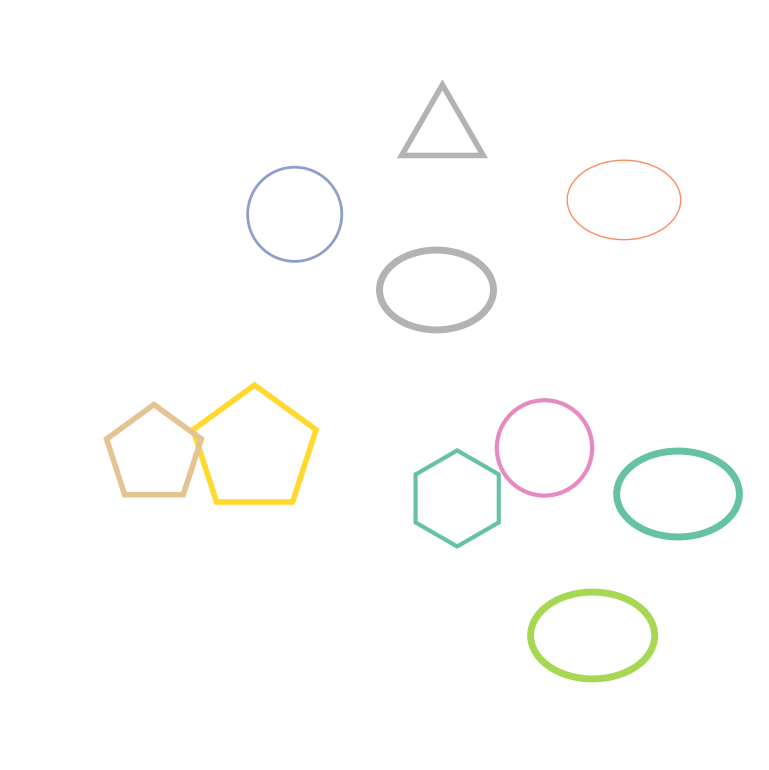[{"shape": "oval", "thickness": 2.5, "radius": 0.4, "center": [0.881, 0.358]}, {"shape": "hexagon", "thickness": 1.5, "radius": 0.31, "center": [0.594, 0.353]}, {"shape": "oval", "thickness": 0.5, "radius": 0.37, "center": [0.81, 0.74]}, {"shape": "circle", "thickness": 1, "radius": 0.31, "center": [0.383, 0.722]}, {"shape": "circle", "thickness": 1.5, "radius": 0.31, "center": [0.707, 0.418]}, {"shape": "oval", "thickness": 2.5, "radius": 0.4, "center": [0.77, 0.175]}, {"shape": "pentagon", "thickness": 2, "radius": 0.42, "center": [0.331, 0.416]}, {"shape": "pentagon", "thickness": 2, "radius": 0.32, "center": [0.2, 0.41]}, {"shape": "oval", "thickness": 2.5, "radius": 0.37, "center": [0.567, 0.623]}, {"shape": "triangle", "thickness": 2, "radius": 0.31, "center": [0.575, 0.829]}]